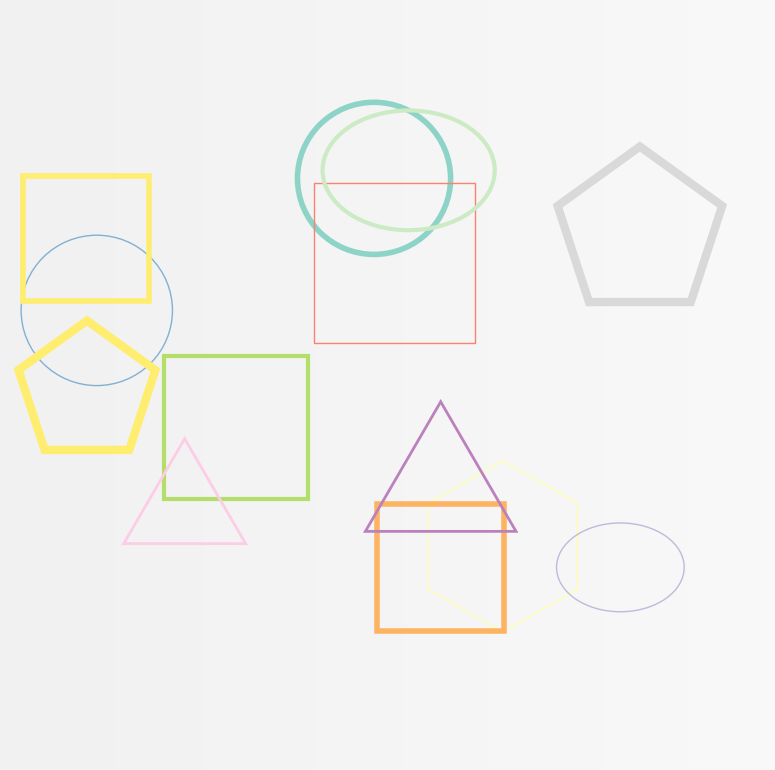[{"shape": "circle", "thickness": 2, "radius": 0.49, "center": [0.483, 0.768]}, {"shape": "hexagon", "thickness": 0.5, "radius": 0.56, "center": [0.649, 0.291]}, {"shape": "oval", "thickness": 0.5, "radius": 0.41, "center": [0.8, 0.263]}, {"shape": "square", "thickness": 0.5, "radius": 0.52, "center": [0.509, 0.658]}, {"shape": "circle", "thickness": 0.5, "radius": 0.49, "center": [0.125, 0.597]}, {"shape": "square", "thickness": 2, "radius": 0.41, "center": [0.568, 0.263]}, {"shape": "square", "thickness": 1.5, "radius": 0.47, "center": [0.305, 0.445]}, {"shape": "triangle", "thickness": 1, "radius": 0.45, "center": [0.238, 0.339]}, {"shape": "pentagon", "thickness": 3, "radius": 0.56, "center": [0.826, 0.698]}, {"shape": "triangle", "thickness": 1, "radius": 0.56, "center": [0.569, 0.366]}, {"shape": "oval", "thickness": 1.5, "radius": 0.56, "center": [0.527, 0.779]}, {"shape": "square", "thickness": 2, "radius": 0.41, "center": [0.11, 0.691]}, {"shape": "pentagon", "thickness": 3, "radius": 0.46, "center": [0.112, 0.491]}]